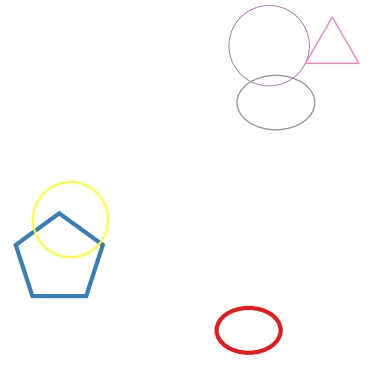[{"shape": "oval", "thickness": 3, "radius": 0.42, "center": [0.646, 0.142]}, {"shape": "pentagon", "thickness": 3, "radius": 0.59, "center": [0.154, 0.327]}, {"shape": "circle", "thickness": 0.5, "radius": 0.52, "center": [0.699, 0.881]}, {"shape": "circle", "thickness": 1.5, "radius": 0.49, "center": [0.183, 0.43]}, {"shape": "triangle", "thickness": 1, "radius": 0.4, "center": [0.863, 0.876]}, {"shape": "oval", "thickness": 1, "radius": 0.5, "center": [0.717, 0.734]}]